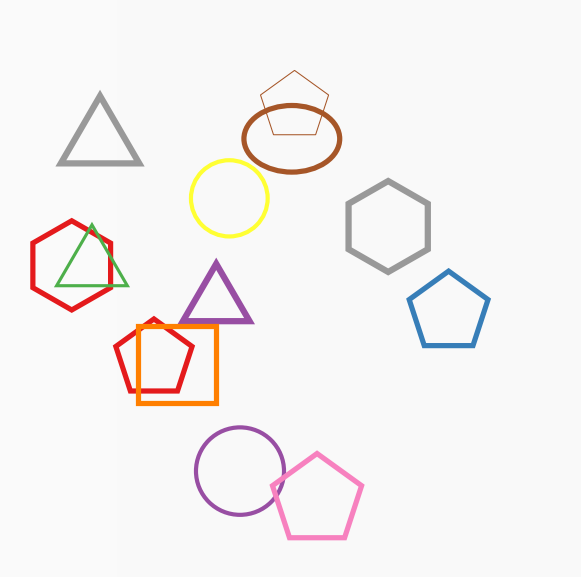[{"shape": "pentagon", "thickness": 2.5, "radius": 0.34, "center": [0.265, 0.378]}, {"shape": "hexagon", "thickness": 2.5, "radius": 0.39, "center": [0.123, 0.54]}, {"shape": "pentagon", "thickness": 2.5, "radius": 0.36, "center": [0.772, 0.458]}, {"shape": "triangle", "thickness": 1.5, "radius": 0.35, "center": [0.158, 0.539]}, {"shape": "triangle", "thickness": 3, "radius": 0.33, "center": [0.372, 0.476]}, {"shape": "circle", "thickness": 2, "radius": 0.38, "center": [0.413, 0.183]}, {"shape": "square", "thickness": 2.5, "radius": 0.34, "center": [0.304, 0.368]}, {"shape": "circle", "thickness": 2, "radius": 0.33, "center": [0.395, 0.656]}, {"shape": "oval", "thickness": 2.5, "radius": 0.41, "center": [0.502, 0.759]}, {"shape": "pentagon", "thickness": 0.5, "radius": 0.31, "center": [0.507, 0.816]}, {"shape": "pentagon", "thickness": 2.5, "radius": 0.4, "center": [0.545, 0.133]}, {"shape": "triangle", "thickness": 3, "radius": 0.39, "center": [0.172, 0.755]}, {"shape": "hexagon", "thickness": 3, "radius": 0.39, "center": [0.668, 0.607]}]